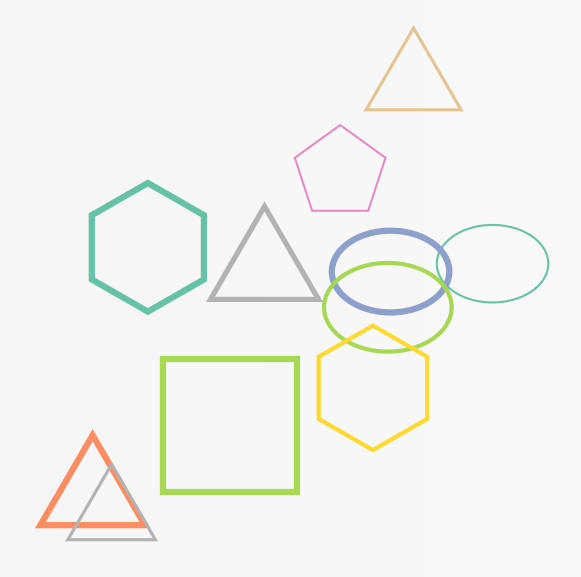[{"shape": "hexagon", "thickness": 3, "radius": 0.56, "center": [0.254, 0.571]}, {"shape": "oval", "thickness": 1, "radius": 0.48, "center": [0.847, 0.543]}, {"shape": "triangle", "thickness": 3, "radius": 0.52, "center": [0.159, 0.142]}, {"shape": "oval", "thickness": 3, "radius": 0.51, "center": [0.672, 0.529]}, {"shape": "pentagon", "thickness": 1, "radius": 0.41, "center": [0.585, 0.701]}, {"shape": "oval", "thickness": 2, "radius": 0.55, "center": [0.667, 0.467]}, {"shape": "square", "thickness": 3, "radius": 0.58, "center": [0.396, 0.262]}, {"shape": "hexagon", "thickness": 2, "radius": 0.54, "center": [0.642, 0.328]}, {"shape": "triangle", "thickness": 1.5, "radius": 0.47, "center": [0.712, 0.856]}, {"shape": "triangle", "thickness": 1.5, "radius": 0.44, "center": [0.192, 0.108]}, {"shape": "triangle", "thickness": 2.5, "radius": 0.54, "center": [0.455, 0.534]}]